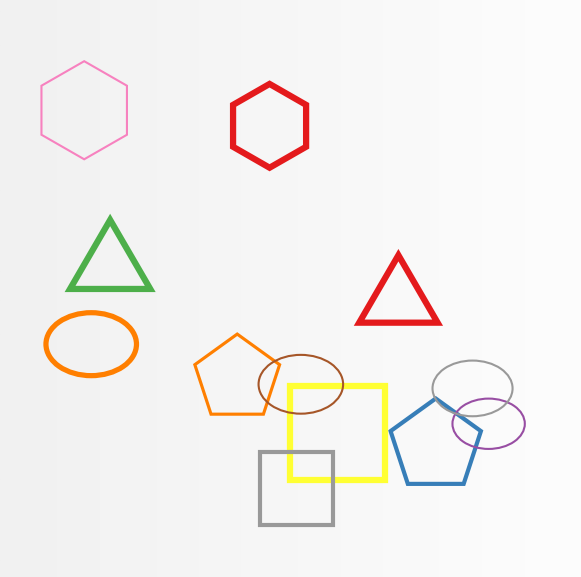[{"shape": "triangle", "thickness": 3, "radius": 0.39, "center": [0.685, 0.479]}, {"shape": "hexagon", "thickness": 3, "radius": 0.36, "center": [0.464, 0.781]}, {"shape": "pentagon", "thickness": 2, "radius": 0.41, "center": [0.75, 0.227]}, {"shape": "triangle", "thickness": 3, "radius": 0.4, "center": [0.189, 0.539]}, {"shape": "oval", "thickness": 1, "radius": 0.31, "center": [0.841, 0.265]}, {"shape": "pentagon", "thickness": 1.5, "radius": 0.38, "center": [0.408, 0.344]}, {"shape": "oval", "thickness": 2.5, "radius": 0.39, "center": [0.157, 0.403]}, {"shape": "square", "thickness": 3, "radius": 0.41, "center": [0.58, 0.249]}, {"shape": "oval", "thickness": 1, "radius": 0.36, "center": [0.518, 0.334]}, {"shape": "hexagon", "thickness": 1, "radius": 0.42, "center": [0.145, 0.808]}, {"shape": "square", "thickness": 2, "radius": 0.31, "center": [0.51, 0.154]}, {"shape": "oval", "thickness": 1, "radius": 0.34, "center": [0.813, 0.327]}]